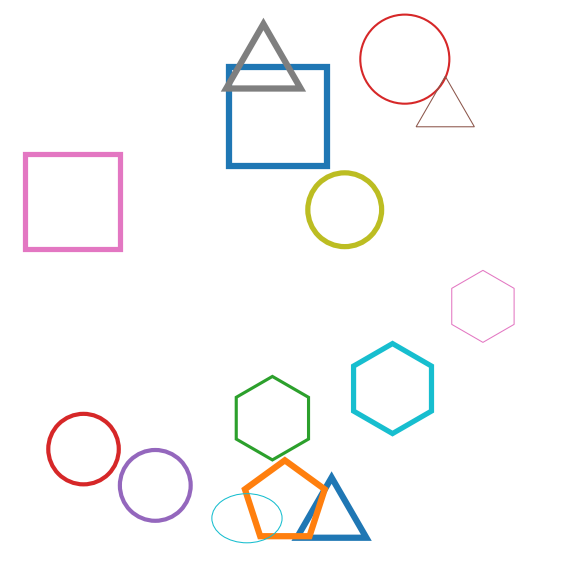[{"shape": "square", "thickness": 3, "radius": 0.43, "center": [0.481, 0.797]}, {"shape": "triangle", "thickness": 3, "radius": 0.35, "center": [0.574, 0.103]}, {"shape": "pentagon", "thickness": 3, "radius": 0.36, "center": [0.493, 0.129]}, {"shape": "hexagon", "thickness": 1.5, "radius": 0.36, "center": [0.472, 0.275]}, {"shape": "circle", "thickness": 2, "radius": 0.31, "center": [0.145, 0.221]}, {"shape": "circle", "thickness": 1, "radius": 0.39, "center": [0.701, 0.897]}, {"shape": "circle", "thickness": 2, "radius": 0.31, "center": [0.269, 0.159]}, {"shape": "triangle", "thickness": 0.5, "radius": 0.29, "center": [0.771, 0.809]}, {"shape": "hexagon", "thickness": 0.5, "radius": 0.31, "center": [0.836, 0.469]}, {"shape": "square", "thickness": 2.5, "radius": 0.41, "center": [0.126, 0.65]}, {"shape": "triangle", "thickness": 3, "radius": 0.37, "center": [0.456, 0.883]}, {"shape": "circle", "thickness": 2.5, "radius": 0.32, "center": [0.597, 0.636]}, {"shape": "oval", "thickness": 0.5, "radius": 0.3, "center": [0.428, 0.102]}, {"shape": "hexagon", "thickness": 2.5, "radius": 0.39, "center": [0.68, 0.326]}]